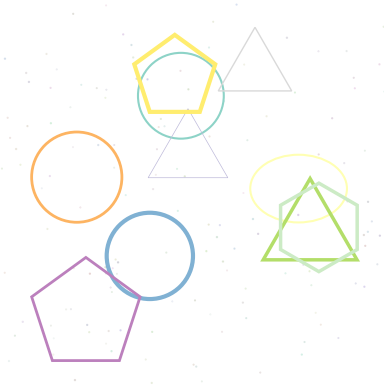[{"shape": "circle", "thickness": 1.5, "radius": 0.56, "center": [0.47, 0.751]}, {"shape": "oval", "thickness": 1.5, "radius": 0.63, "center": [0.776, 0.51]}, {"shape": "triangle", "thickness": 0.5, "radius": 0.6, "center": [0.488, 0.598]}, {"shape": "circle", "thickness": 3, "radius": 0.56, "center": [0.389, 0.335]}, {"shape": "circle", "thickness": 2, "radius": 0.59, "center": [0.199, 0.54]}, {"shape": "triangle", "thickness": 2.5, "radius": 0.7, "center": [0.805, 0.395]}, {"shape": "triangle", "thickness": 1, "radius": 0.55, "center": [0.662, 0.819]}, {"shape": "pentagon", "thickness": 2, "radius": 0.74, "center": [0.223, 0.183]}, {"shape": "hexagon", "thickness": 2.5, "radius": 0.57, "center": [0.828, 0.409]}, {"shape": "pentagon", "thickness": 3, "radius": 0.55, "center": [0.454, 0.799]}]